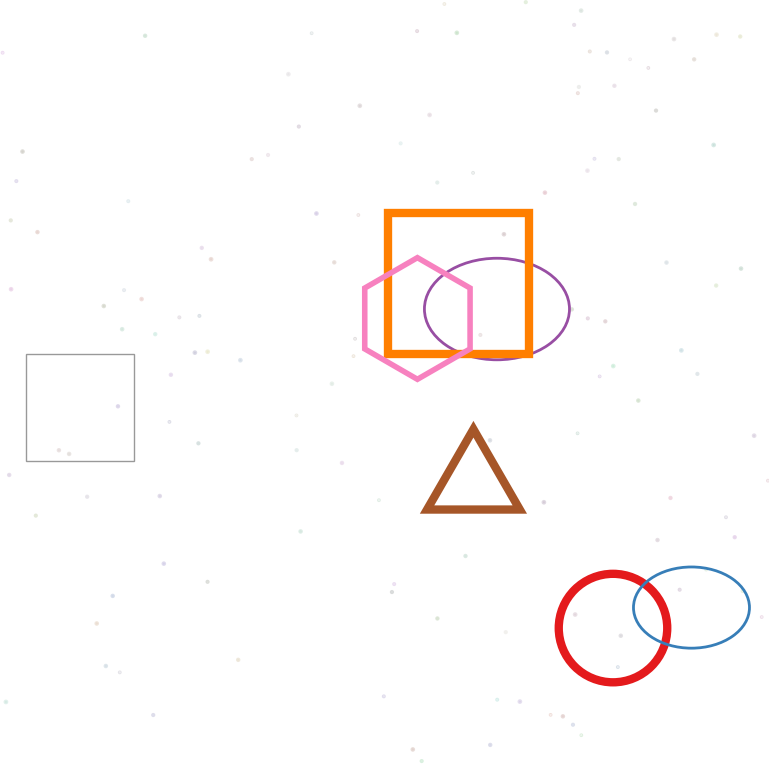[{"shape": "circle", "thickness": 3, "radius": 0.35, "center": [0.796, 0.184]}, {"shape": "oval", "thickness": 1, "radius": 0.38, "center": [0.898, 0.211]}, {"shape": "oval", "thickness": 1, "radius": 0.47, "center": [0.645, 0.599]}, {"shape": "square", "thickness": 3, "radius": 0.46, "center": [0.596, 0.632]}, {"shape": "triangle", "thickness": 3, "radius": 0.35, "center": [0.615, 0.373]}, {"shape": "hexagon", "thickness": 2, "radius": 0.39, "center": [0.542, 0.586]}, {"shape": "square", "thickness": 0.5, "radius": 0.35, "center": [0.104, 0.471]}]